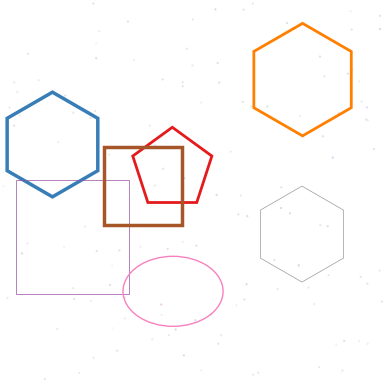[{"shape": "pentagon", "thickness": 2, "radius": 0.54, "center": [0.448, 0.561]}, {"shape": "hexagon", "thickness": 2.5, "radius": 0.68, "center": [0.136, 0.625]}, {"shape": "square", "thickness": 0.5, "radius": 0.74, "center": [0.188, 0.384]}, {"shape": "hexagon", "thickness": 2, "radius": 0.73, "center": [0.786, 0.793]}, {"shape": "square", "thickness": 2.5, "radius": 0.51, "center": [0.372, 0.517]}, {"shape": "oval", "thickness": 1, "radius": 0.65, "center": [0.449, 0.243]}, {"shape": "hexagon", "thickness": 0.5, "radius": 0.62, "center": [0.784, 0.392]}]